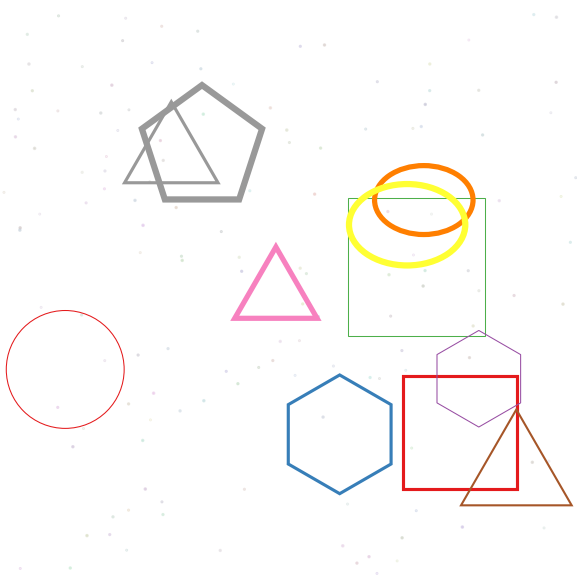[{"shape": "circle", "thickness": 0.5, "radius": 0.51, "center": [0.113, 0.359]}, {"shape": "square", "thickness": 1.5, "radius": 0.49, "center": [0.796, 0.25]}, {"shape": "hexagon", "thickness": 1.5, "radius": 0.51, "center": [0.588, 0.247]}, {"shape": "square", "thickness": 0.5, "radius": 0.6, "center": [0.721, 0.537]}, {"shape": "hexagon", "thickness": 0.5, "radius": 0.42, "center": [0.829, 0.343]}, {"shape": "oval", "thickness": 2.5, "radius": 0.43, "center": [0.734, 0.653]}, {"shape": "oval", "thickness": 3, "radius": 0.5, "center": [0.705, 0.61]}, {"shape": "triangle", "thickness": 1, "radius": 0.55, "center": [0.894, 0.179]}, {"shape": "triangle", "thickness": 2.5, "radius": 0.41, "center": [0.478, 0.489]}, {"shape": "pentagon", "thickness": 3, "radius": 0.55, "center": [0.35, 0.742]}, {"shape": "triangle", "thickness": 1.5, "radius": 0.47, "center": [0.297, 0.729]}]